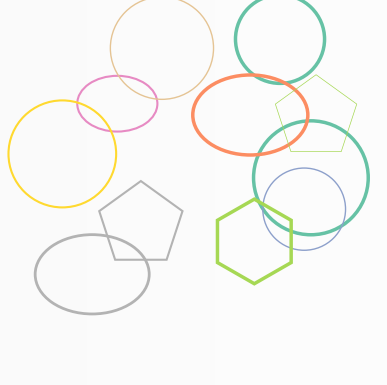[{"shape": "circle", "thickness": 2.5, "radius": 0.74, "center": [0.802, 0.538]}, {"shape": "circle", "thickness": 2.5, "radius": 0.57, "center": [0.723, 0.898]}, {"shape": "oval", "thickness": 2.5, "radius": 0.74, "center": [0.646, 0.701]}, {"shape": "circle", "thickness": 1, "radius": 0.53, "center": [0.785, 0.457]}, {"shape": "oval", "thickness": 1.5, "radius": 0.52, "center": [0.303, 0.731]}, {"shape": "hexagon", "thickness": 2.5, "radius": 0.55, "center": [0.656, 0.373]}, {"shape": "pentagon", "thickness": 0.5, "radius": 0.55, "center": [0.816, 0.696]}, {"shape": "circle", "thickness": 1.5, "radius": 0.69, "center": [0.161, 0.6]}, {"shape": "circle", "thickness": 1, "radius": 0.67, "center": [0.418, 0.875]}, {"shape": "oval", "thickness": 2, "radius": 0.74, "center": [0.238, 0.288]}, {"shape": "pentagon", "thickness": 1.5, "radius": 0.56, "center": [0.364, 0.417]}]